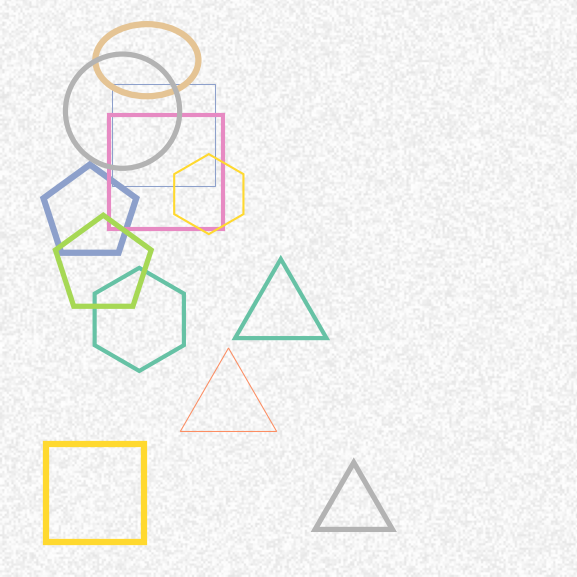[{"shape": "triangle", "thickness": 2, "radius": 0.46, "center": [0.486, 0.459]}, {"shape": "hexagon", "thickness": 2, "radius": 0.45, "center": [0.241, 0.446]}, {"shape": "triangle", "thickness": 0.5, "radius": 0.48, "center": [0.396, 0.3]}, {"shape": "pentagon", "thickness": 3, "radius": 0.42, "center": [0.156, 0.63]}, {"shape": "square", "thickness": 0.5, "radius": 0.44, "center": [0.283, 0.765]}, {"shape": "square", "thickness": 2, "radius": 0.49, "center": [0.288, 0.701]}, {"shape": "pentagon", "thickness": 2.5, "radius": 0.44, "center": [0.179, 0.539]}, {"shape": "square", "thickness": 3, "radius": 0.42, "center": [0.165, 0.145]}, {"shape": "hexagon", "thickness": 1, "radius": 0.35, "center": [0.362, 0.663]}, {"shape": "oval", "thickness": 3, "radius": 0.45, "center": [0.254, 0.895]}, {"shape": "circle", "thickness": 2.5, "radius": 0.49, "center": [0.212, 0.807]}, {"shape": "triangle", "thickness": 2.5, "radius": 0.39, "center": [0.613, 0.121]}]